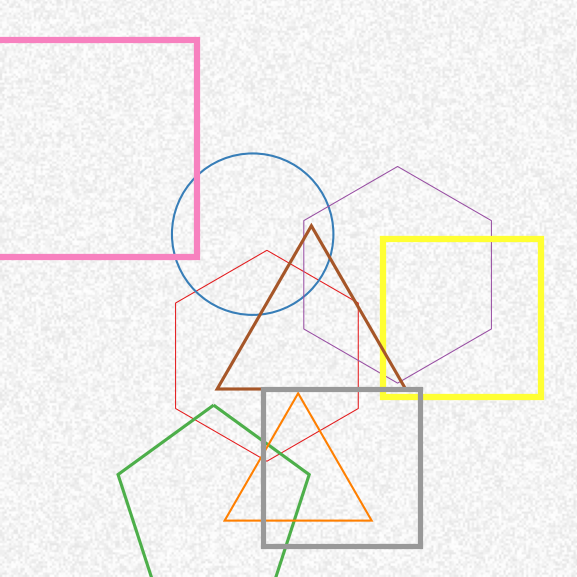[{"shape": "hexagon", "thickness": 0.5, "radius": 0.91, "center": [0.462, 0.383]}, {"shape": "circle", "thickness": 1, "radius": 0.7, "center": [0.438, 0.594]}, {"shape": "pentagon", "thickness": 1.5, "radius": 0.87, "center": [0.37, 0.124]}, {"shape": "hexagon", "thickness": 0.5, "radius": 0.94, "center": [0.688, 0.523]}, {"shape": "triangle", "thickness": 1, "radius": 0.73, "center": [0.516, 0.171]}, {"shape": "square", "thickness": 3, "radius": 0.69, "center": [0.8, 0.449]}, {"shape": "triangle", "thickness": 1.5, "radius": 0.94, "center": [0.539, 0.42]}, {"shape": "square", "thickness": 3, "radius": 0.94, "center": [0.152, 0.742]}, {"shape": "square", "thickness": 2.5, "radius": 0.68, "center": [0.591, 0.19]}]